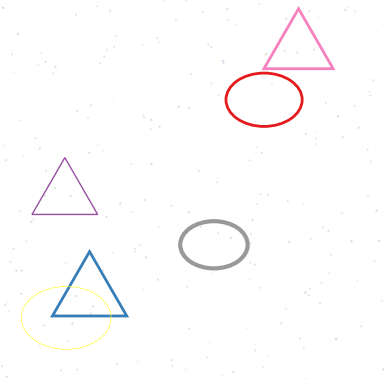[{"shape": "oval", "thickness": 2, "radius": 0.49, "center": [0.686, 0.741]}, {"shape": "triangle", "thickness": 2, "radius": 0.56, "center": [0.233, 0.235]}, {"shape": "triangle", "thickness": 1, "radius": 0.49, "center": [0.168, 0.492]}, {"shape": "oval", "thickness": 0.5, "radius": 0.58, "center": [0.172, 0.174]}, {"shape": "triangle", "thickness": 2, "radius": 0.52, "center": [0.775, 0.873]}, {"shape": "oval", "thickness": 3, "radius": 0.44, "center": [0.556, 0.364]}]